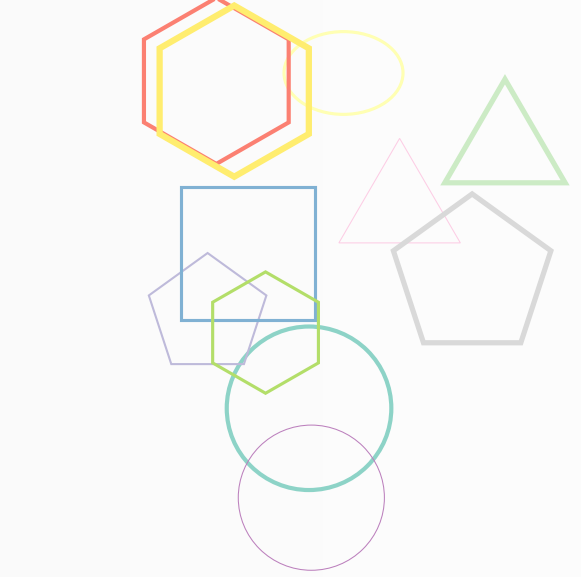[{"shape": "circle", "thickness": 2, "radius": 0.71, "center": [0.532, 0.292]}, {"shape": "oval", "thickness": 1.5, "radius": 0.51, "center": [0.591, 0.873]}, {"shape": "pentagon", "thickness": 1, "radius": 0.53, "center": [0.357, 0.455]}, {"shape": "hexagon", "thickness": 2, "radius": 0.72, "center": [0.372, 0.859]}, {"shape": "square", "thickness": 1.5, "radius": 0.57, "center": [0.427, 0.56]}, {"shape": "hexagon", "thickness": 1.5, "radius": 0.53, "center": [0.457, 0.423]}, {"shape": "triangle", "thickness": 0.5, "radius": 0.6, "center": [0.688, 0.639]}, {"shape": "pentagon", "thickness": 2.5, "radius": 0.71, "center": [0.812, 0.521]}, {"shape": "circle", "thickness": 0.5, "radius": 0.63, "center": [0.536, 0.137]}, {"shape": "triangle", "thickness": 2.5, "radius": 0.6, "center": [0.869, 0.742]}, {"shape": "hexagon", "thickness": 3, "radius": 0.74, "center": [0.403, 0.841]}]